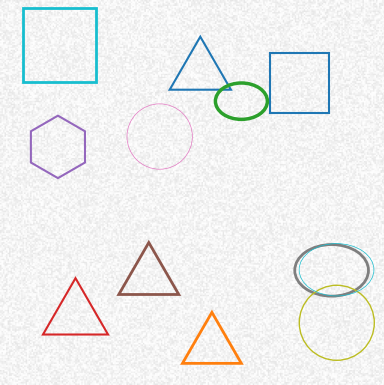[{"shape": "square", "thickness": 1.5, "radius": 0.39, "center": [0.778, 0.785]}, {"shape": "triangle", "thickness": 1.5, "radius": 0.46, "center": [0.52, 0.813]}, {"shape": "triangle", "thickness": 2, "radius": 0.44, "center": [0.55, 0.1]}, {"shape": "oval", "thickness": 2.5, "radius": 0.34, "center": [0.627, 0.737]}, {"shape": "triangle", "thickness": 1.5, "radius": 0.49, "center": [0.196, 0.18]}, {"shape": "hexagon", "thickness": 1.5, "radius": 0.41, "center": [0.15, 0.618]}, {"shape": "triangle", "thickness": 2, "radius": 0.45, "center": [0.386, 0.28]}, {"shape": "circle", "thickness": 0.5, "radius": 0.42, "center": [0.415, 0.645]}, {"shape": "oval", "thickness": 2, "radius": 0.48, "center": [0.861, 0.298]}, {"shape": "circle", "thickness": 1, "radius": 0.49, "center": [0.875, 0.162]}, {"shape": "oval", "thickness": 0.5, "radius": 0.49, "center": [0.874, 0.299]}, {"shape": "square", "thickness": 2, "radius": 0.48, "center": [0.155, 0.884]}]